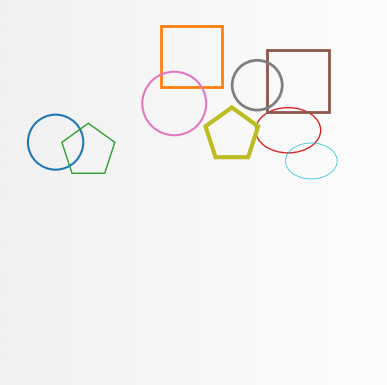[{"shape": "circle", "thickness": 1.5, "radius": 0.36, "center": [0.144, 0.631]}, {"shape": "square", "thickness": 2, "radius": 0.4, "center": [0.494, 0.854]}, {"shape": "pentagon", "thickness": 1, "radius": 0.36, "center": [0.228, 0.608]}, {"shape": "oval", "thickness": 1, "radius": 0.42, "center": [0.744, 0.662]}, {"shape": "square", "thickness": 2, "radius": 0.4, "center": [0.769, 0.789]}, {"shape": "circle", "thickness": 1.5, "radius": 0.41, "center": [0.45, 0.731]}, {"shape": "circle", "thickness": 2, "radius": 0.32, "center": [0.664, 0.779]}, {"shape": "pentagon", "thickness": 3, "radius": 0.36, "center": [0.598, 0.65]}, {"shape": "oval", "thickness": 0.5, "radius": 0.33, "center": [0.803, 0.582]}]